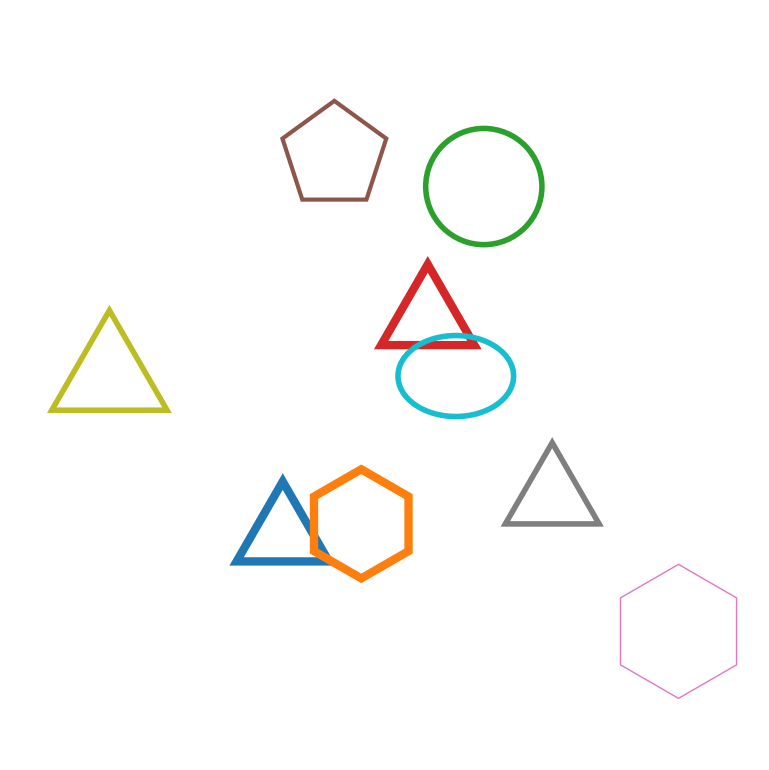[{"shape": "triangle", "thickness": 3, "radius": 0.35, "center": [0.367, 0.305]}, {"shape": "hexagon", "thickness": 3, "radius": 0.35, "center": [0.469, 0.32]}, {"shape": "circle", "thickness": 2, "radius": 0.38, "center": [0.628, 0.758]}, {"shape": "triangle", "thickness": 3, "radius": 0.35, "center": [0.556, 0.587]}, {"shape": "pentagon", "thickness": 1.5, "radius": 0.35, "center": [0.434, 0.798]}, {"shape": "hexagon", "thickness": 0.5, "radius": 0.44, "center": [0.881, 0.18]}, {"shape": "triangle", "thickness": 2, "radius": 0.35, "center": [0.717, 0.355]}, {"shape": "triangle", "thickness": 2, "radius": 0.43, "center": [0.142, 0.51]}, {"shape": "oval", "thickness": 2, "radius": 0.38, "center": [0.592, 0.512]}]